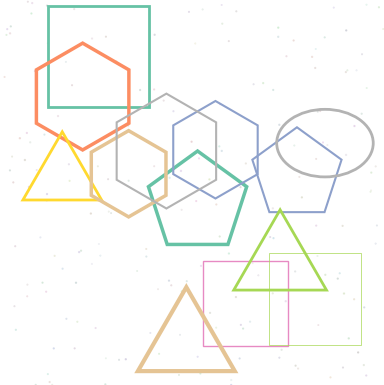[{"shape": "pentagon", "thickness": 2.5, "radius": 0.67, "center": [0.513, 0.474]}, {"shape": "square", "thickness": 2, "radius": 0.66, "center": [0.256, 0.853]}, {"shape": "hexagon", "thickness": 2.5, "radius": 0.69, "center": [0.215, 0.749]}, {"shape": "hexagon", "thickness": 1.5, "radius": 0.63, "center": [0.56, 0.611]}, {"shape": "pentagon", "thickness": 1.5, "radius": 0.61, "center": [0.771, 0.548]}, {"shape": "square", "thickness": 1, "radius": 0.55, "center": [0.638, 0.211]}, {"shape": "square", "thickness": 0.5, "radius": 0.59, "center": [0.818, 0.224]}, {"shape": "triangle", "thickness": 2, "radius": 0.7, "center": [0.728, 0.316]}, {"shape": "triangle", "thickness": 2, "radius": 0.59, "center": [0.162, 0.54]}, {"shape": "triangle", "thickness": 3, "radius": 0.73, "center": [0.484, 0.109]}, {"shape": "hexagon", "thickness": 2.5, "radius": 0.56, "center": [0.334, 0.549]}, {"shape": "hexagon", "thickness": 1.5, "radius": 0.75, "center": [0.432, 0.608]}, {"shape": "oval", "thickness": 2, "radius": 0.63, "center": [0.844, 0.628]}]